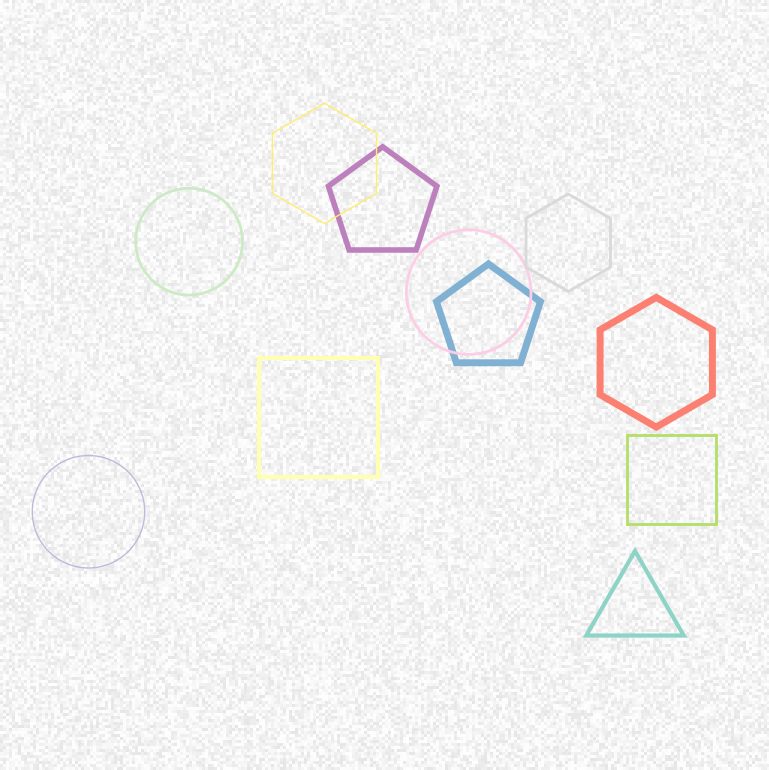[{"shape": "triangle", "thickness": 1.5, "radius": 0.37, "center": [0.825, 0.211]}, {"shape": "square", "thickness": 1.5, "radius": 0.39, "center": [0.414, 0.458]}, {"shape": "circle", "thickness": 0.5, "radius": 0.37, "center": [0.115, 0.335]}, {"shape": "hexagon", "thickness": 2.5, "radius": 0.42, "center": [0.852, 0.53]}, {"shape": "pentagon", "thickness": 2.5, "radius": 0.35, "center": [0.634, 0.586]}, {"shape": "square", "thickness": 1, "radius": 0.29, "center": [0.872, 0.377]}, {"shape": "circle", "thickness": 1, "radius": 0.4, "center": [0.609, 0.621]}, {"shape": "hexagon", "thickness": 1, "radius": 0.32, "center": [0.738, 0.685]}, {"shape": "pentagon", "thickness": 2, "radius": 0.37, "center": [0.497, 0.735]}, {"shape": "circle", "thickness": 1, "radius": 0.35, "center": [0.246, 0.686]}, {"shape": "hexagon", "thickness": 0.5, "radius": 0.39, "center": [0.421, 0.788]}]